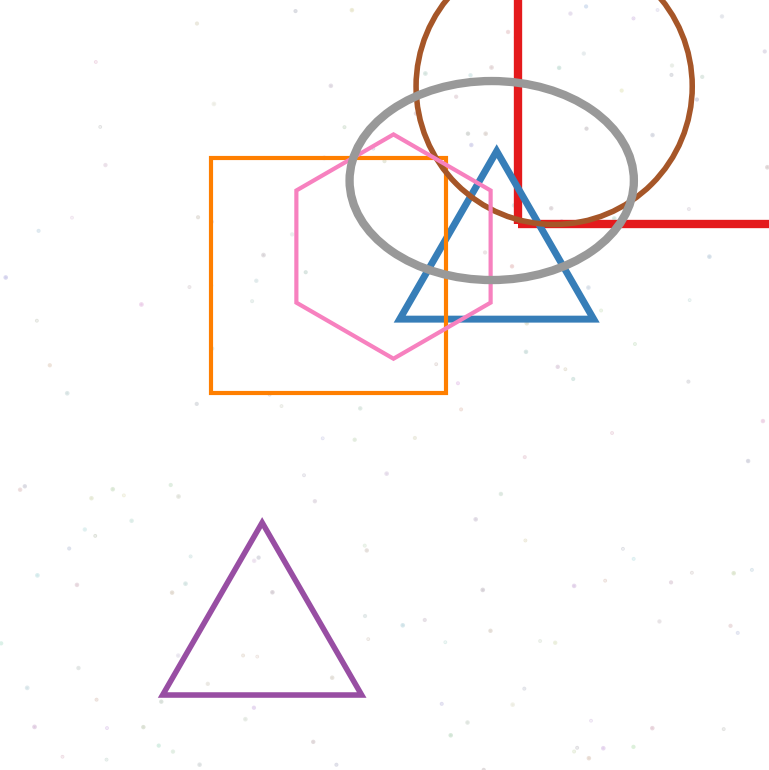[{"shape": "square", "thickness": 3, "radius": 0.83, "center": [0.839, 0.876]}, {"shape": "triangle", "thickness": 2.5, "radius": 0.73, "center": [0.645, 0.658]}, {"shape": "triangle", "thickness": 2, "radius": 0.75, "center": [0.34, 0.172]}, {"shape": "square", "thickness": 1.5, "radius": 0.76, "center": [0.426, 0.642]}, {"shape": "circle", "thickness": 2, "radius": 0.9, "center": [0.72, 0.888]}, {"shape": "hexagon", "thickness": 1.5, "radius": 0.73, "center": [0.511, 0.68]}, {"shape": "oval", "thickness": 3, "radius": 0.92, "center": [0.639, 0.766]}]